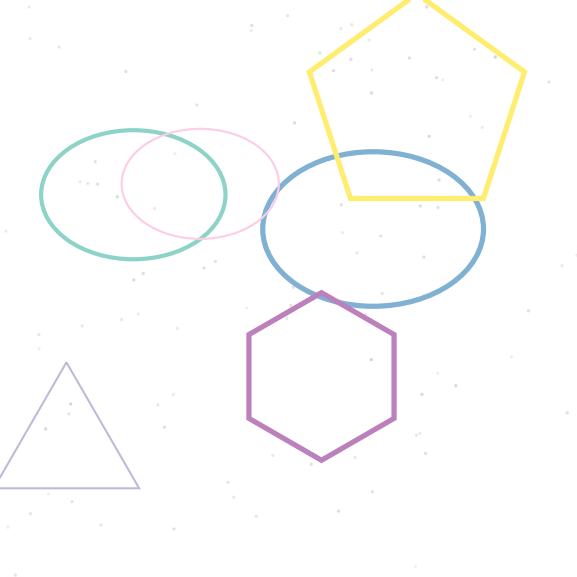[{"shape": "oval", "thickness": 2, "radius": 0.8, "center": [0.231, 0.662]}, {"shape": "triangle", "thickness": 1, "radius": 0.73, "center": [0.115, 0.226]}, {"shape": "oval", "thickness": 2.5, "radius": 0.96, "center": [0.646, 0.603]}, {"shape": "oval", "thickness": 1, "radius": 0.68, "center": [0.347, 0.681]}, {"shape": "hexagon", "thickness": 2.5, "radius": 0.73, "center": [0.557, 0.347]}, {"shape": "pentagon", "thickness": 2.5, "radius": 0.98, "center": [0.722, 0.814]}]